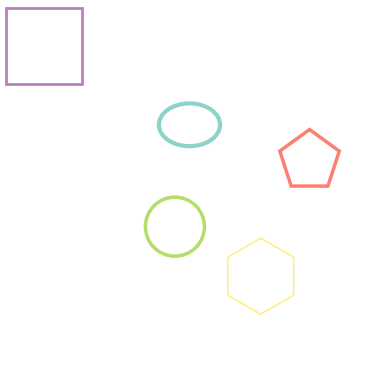[{"shape": "oval", "thickness": 3, "radius": 0.4, "center": [0.492, 0.676]}, {"shape": "pentagon", "thickness": 2.5, "radius": 0.41, "center": [0.804, 0.582]}, {"shape": "circle", "thickness": 2.5, "radius": 0.38, "center": [0.454, 0.411]}, {"shape": "square", "thickness": 2, "radius": 0.49, "center": [0.115, 0.88]}, {"shape": "hexagon", "thickness": 1, "radius": 0.49, "center": [0.677, 0.283]}]